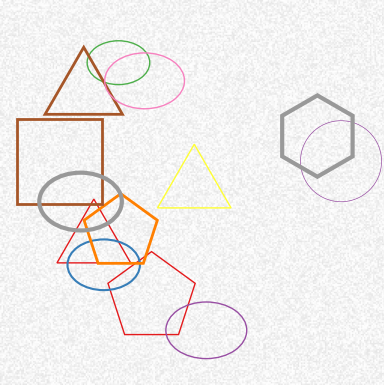[{"shape": "triangle", "thickness": 1, "radius": 0.55, "center": [0.244, 0.372]}, {"shape": "pentagon", "thickness": 1, "radius": 0.6, "center": [0.394, 0.227]}, {"shape": "oval", "thickness": 1.5, "radius": 0.47, "center": [0.269, 0.312]}, {"shape": "oval", "thickness": 1, "radius": 0.41, "center": [0.308, 0.837]}, {"shape": "circle", "thickness": 0.5, "radius": 0.53, "center": [0.886, 0.581]}, {"shape": "oval", "thickness": 1, "radius": 0.53, "center": [0.536, 0.142]}, {"shape": "pentagon", "thickness": 2, "radius": 0.5, "center": [0.314, 0.397]}, {"shape": "triangle", "thickness": 1, "radius": 0.55, "center": [0.505, 0.515]}, {"shape": "square", "thickness": 2, "radius": 0.55, "center": [0.154, 0.58]}, {"shape": "triangle", "thickness": 2, "radius": 0.58, "center": [0.217, 0.761]}, {"shape": "oval", "thickness": 1, "radius": 0.52, "center": [0.376, 0.79]}, {"shape": "oval", "thickness": 3, "radius": 0.54, "center": [0.209, 0.476]}, {"shape": "hexagon", "thickness": 3, "radius": 0.53, "center": [0.824, 0.647]}]